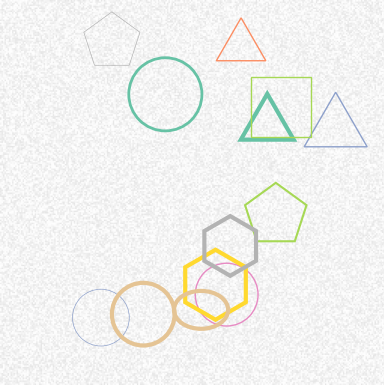[{"shape": "circle", "thickness": 2, "radius": 0.47, "center": [0.429, 0.755]}, {"shape": "triangle", "thickness": 3, "radius": 0.4, "center": [0.694, 0.677]}, {"shape": "triangle", "thickness": 1, "radius": 0.37, "center": [0.626, 0.879]}, {"shape": "circle", "thickness": 0.5, "radius": 0.37, "center": [0.262, 0.175]}, {"shape": "triangle", "thickness": 1, "radius": 0.47, "center": [0.872, 0.666]}, {"shape": "circle", "thickness": 1, "radius": 0.41, "center": [0.589, 0.235]}, {"shape": "square", "thickness": 1, "radius": 0.39, "center": [0.73, 0.721]}, {"shape": "pentagon", "thickness": 1.5, "radius": 0.42, "center": [0.716, 0.441]}, {"shape": "hexagon", "thickness": 3, "radius": 0.45, "center": [0.56, 0.26]}, {"shape": "oval", "thickness": 3, "radius": 0.35, "center": [0.522, 0.195]}, {"shape": "circle", "thickness": 3, "radius": 0.41, "center": [0.372, 0.184]}, {"shape": "pentagon", "thickness": 0.5, "radius": 0.38, "center": [0.291, 0.892]}, {"shape": "hexagon", "thickness": 3, "radius": 0.39, "center": [0.598, 0.361]}]